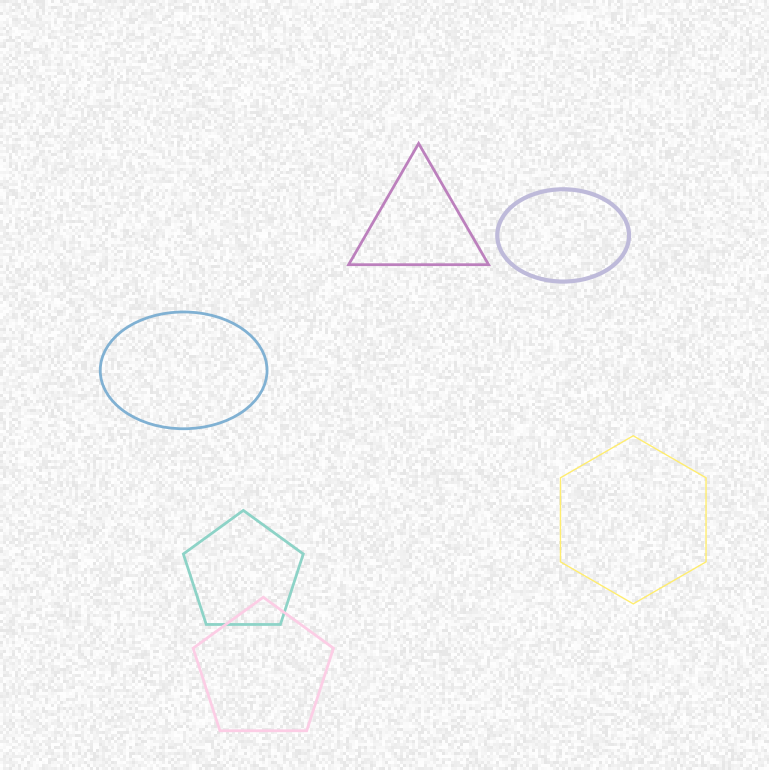[{"shape": "pentagon", "thickness": 1, "radius": 0.41, "center": [0.316, 0.255]}, {"shape": "oval", "thickness": 1.5, "radius": 0.43, "center": [0.731, 0.694]}, {"shape": "oval", "thickness": 1, "radius": 0.54, "center": [0.238, 0.519]}, {"shape": "pentagon", "thickness": 1, "radius": 0.48, "center": [0.342, 0.129]}, {"shape": "triangle", "thickness": 1, "radius": 0.52, "center": [0.544, 0.709]}, {"shape": "hexagon", "thickness": 0.5, "radius": 0.55, "center": [0.822, 0.325]}]